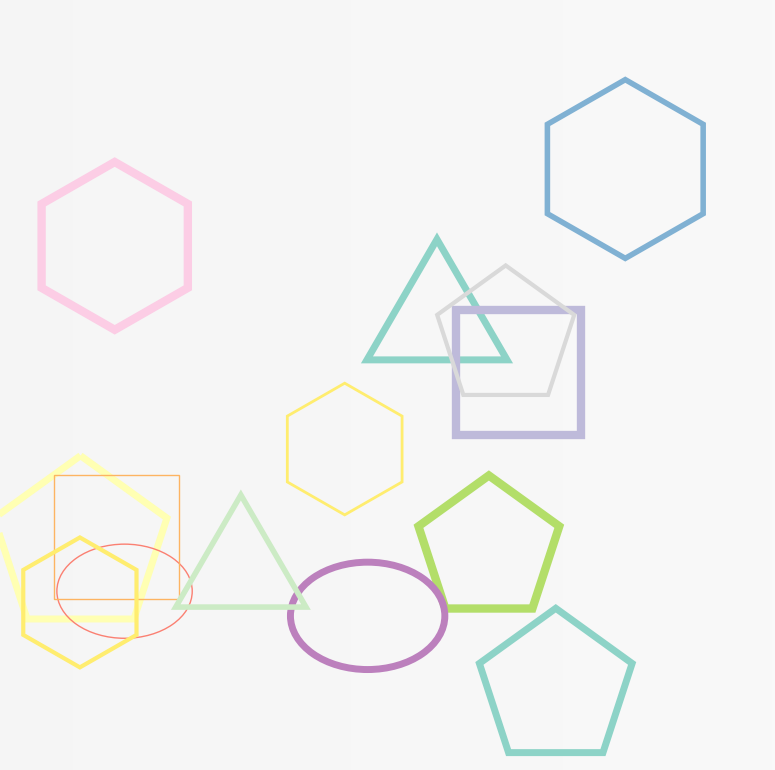[{"shape": "triangle", "thickness": 2.5, "radius": 0.52, "center": [0.564, 0.585]}, {"shape": "pentagon", "thickness": 2.5, "radius": 0.52, "center": [0.717, 0.106]}, {"shape": "pentagon", "thickness": 2.5, "radius": 0.59, "center": [0.104, 0.291]}, {"shape": "square", "thickness": 3, "radius": 0.41, "center": [0.669, 0.516]}, {"shape": "oval", "thickness": 0.5, "radius": 0.44, "center": [0.161, 0.232]}, {"shape": "hexagon", "thickness": 2, "radius": 0.58, "center": [0.807, 0.781]}, {"shape": "square", "thickness": 0.5, "radius": 0.4, "center": [0.15, 0.302]}, {"shape": "pentagon", "thickness": 3, "radius": 0.48, "center": [0.631, 0.287]}, {"shape": "hexagon", "thickness": 3, "radius": 0.54, "center": [0.148, 0.681]}, {"shape": "pentagon", "thickness": 1.5, "radius": 0.46, "center": [0.653, 0.562]}, {"shape": "oval", "thickness": 2.5, "radius": 0.5, "center": [0.474, 0.2]}, {"shape": "triangle", "thickness": 2, "radius": 0.49, "center": [0.311, 0.26]}, {"shape": "hexagon", "thickness": 1.5, "radius": 0.42, "center": [0.103, 0.218]}, {"shape": "hexagon", "thickness": 1, "radius": 0.43, "center": [0.445, 0.417]}]